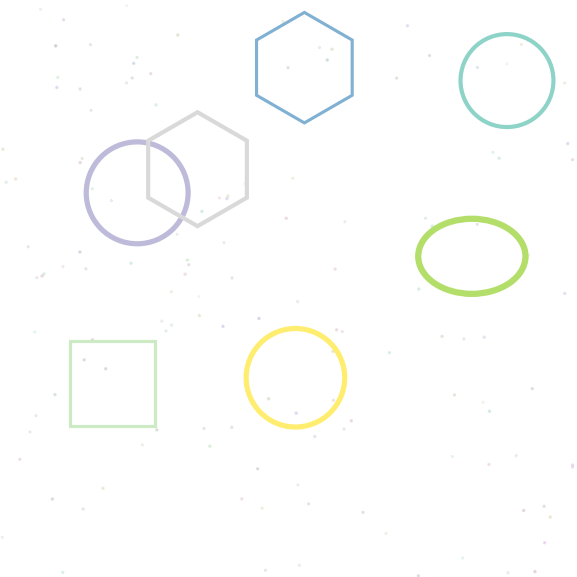[{"shape": "circle", "thickness": 2, "radius": 0.4, "center": [0.878, 0.86]}, {"shape": "circle", "thickness": 2.5, "radius": 0.44, "center": [0.238, 0.665]}, {"shape": "hexagon", "thickness": 1.5, "radius": 0.48, "center": [0.527, 0.882]}, {"shape": "oval", "thickness": 3, "radius": 0.46, "center": [0.817, 0.555]}, {"shape": "hexagon", "thickness": 2, "radius": 0.49, "center": [0.342, 0.706]}, {"shape": "square", "thickness": 1.5, "radius": 0.37, "center": [0.195, 0.335]}, {"shape": "circle", "thickness": 2.5, "radius": 0.43, "center": [0.512, 0.345]}]